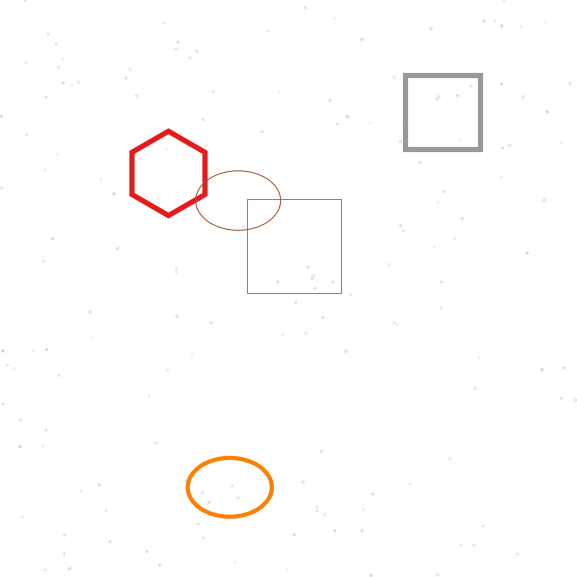[{"shape": "hexagon", "thickness": 2.5, "radius": 0.37, "center": [0.292, 0.699]}, {"shape": "square", "thickness": 0.5, "radius": 0.41, "center": [0.509, 0.573]}, {"shape": "oval", "thickness": 2, "radius": 0.36, "center": [0.398, 0.155]}, {"shape": "oval", "thickness": 0.5, "radius": 0.37, "center": [0.412, 0.652]}, {"shape": "square", "thickness": 2.5, "radius": 0.32, "center": [0.767, 0.805]}]